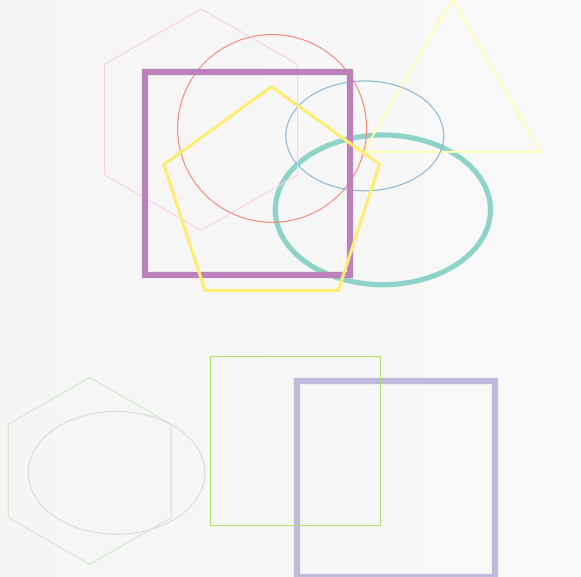[{"shape": "oval", "thickness": 2.5, "radius": 0.93, "center": [0.659, 0.636]}, {"shape": "triangle", "thickness": 1, "radius": 0.88, "center": [0.778, 0.824]}, {"shape": "square", "thickness": 3, "radius": 0.85, "center": [0.681, 0.17]}, {"shape": "circle", "thickness": 0.5, "radius": 0.81, "center": [0.468, 0.777]}, {"shape": "oval", "thickness": 0.5, "radius": 0.68, "center": [0.628, 0.764]}, {"shape": "square", "thickness": 0.5, "radius": 0.73, "center": [0.507, 0.236]}, {"shape": "hexagon", "thickness": 0.5, "radius": 0.96, "center": [0.346, 0.792]}, {"shape": "oval", "thickness": 0.5, "radius": 0.76, "center": [0.201, 0.18]}, {"shape": "square", "thickness": 3, "radius": 0.88, "center": [0.426, 0.699]}, {"shape": "hexagon", "thickness": 0.5, "radius": 0.81, "center": [0.154, 0.184]}, {"shape": "pentagon", "thickness": 1.5, "radius": 0.98, "center": [0.467, 0.654]}]